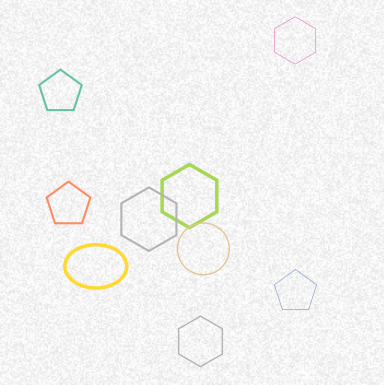[{"shape": "pentagon", "thickness": 1.5, "radius": 0.29, "center": [0.157, 0.761]}, {"shape": "pentagon", "thickness": 1.5, "radius": 0.3, "center": [0.178, 0.469]}, {"shape": "pentagon", "thickness": 0.5, "radius": 0.29, "center": [0.768, 0.242]}, {"shape": "hexagon", "thickness": 0.5, "radius": 0.31, "center": [0.767, 0.895]}, {"shape": "hexagon", "thickness": 2.5, "radius": 0.41, "center": [0.492, 0.491]}, {"shape": "oval", "thickness": 2.5, "radius": 0.4, "center": [0.249, 0.308]}, {"shape": "circle", "thickness": 1, "radius": 0.34, "center": [0.528, 0.354]}, {"shape": "hexagon", "thickness": 1, "radius": 0.33, "center": [0.521, 0.113]}, {"shape": "hexagon", "thickness": 1.5, "radius": 0.41, "center": [0.387, 0.431]}]